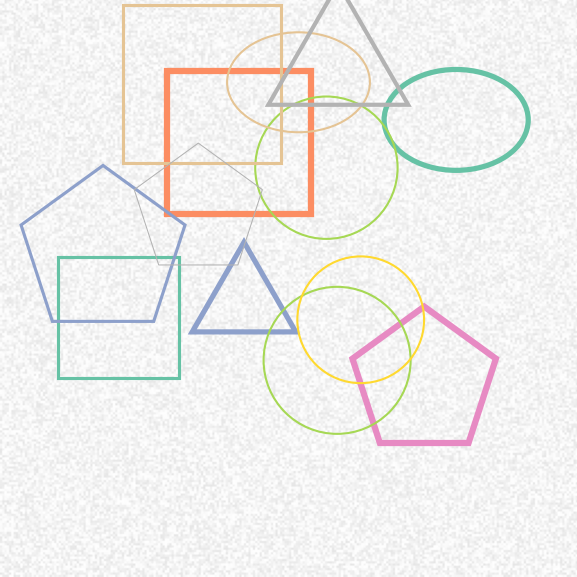[{"shape": "square", "thickness": 1.5, "radius": 0.52, "center": [0.205, 0.45]}, {"shape": "oval", "thickness": 2.5, "radius": 0.62, "center": [0.79, 0.791]}, {"shape": "square", "thickness": 3, "radius": 0.62, "center": [0.414, 0.752]}, {"shape": "triangle", "thickness": 2.5, "radius": 0.52, "center": [0.423, 0.476]}, {"shape": "pentagon", "thickness": 1.5, "radius": 0.75, "center": [0.178, 0.563]}, {"shape": "pentagon", "thickness": 3, "radius": 0.65, "center": [0.735, 0.338]}, {"shape": "circle", "thickness": 1, "radius": 0.62, "center": [0.565, 0.709]}, {"shape": "circle", "thickness": 1, "radius": 0.64, "center": [0.584, 0.375]}, {"shape": "circle", "thickness": 1, "radius": 0.55, "center": [0.625, 0.445]}, {"shape": "oval", "thickness": 1, "radius": 0.62, "center": [0.517, 0.857]}, {"shape": "square", "thickness": 1.5, "radius": 0.68, "center": [0.35, 0.854]}, {"shape": "pentagon", "thickness": 0.5, "radius": 0.58, "center": [0.343, 0.635]}, {"shape": "triangle", "thickness": 2, "radius": 0.7, "center": [0.586, 0.888]}]